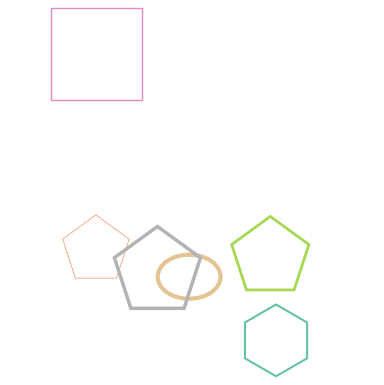[{"shape": "hexagon", "thickness": 1.5, "radius": 0.47, "center": [0.717, 0.116]}, {"shape": "pentagon", "thickness": 0.5, "radius": 0.45, "center": [0.249, 0.351]}, {"shape": "square", "thickness": 1, "radius": 0.59, "center": [0.251, 0.86]}, {"shape": "pentagon", "thickness": 2, "radius": 0.53, "center": [0.702, 0.332]}, {"shape": "oval", "thickness": 3, "radius": 0.41, "center": [0.491, 0.281]}, {"shape": "pentagon", "thickness": 2.5, "radius": 0.59, "center": [0.409, 0.294]}]